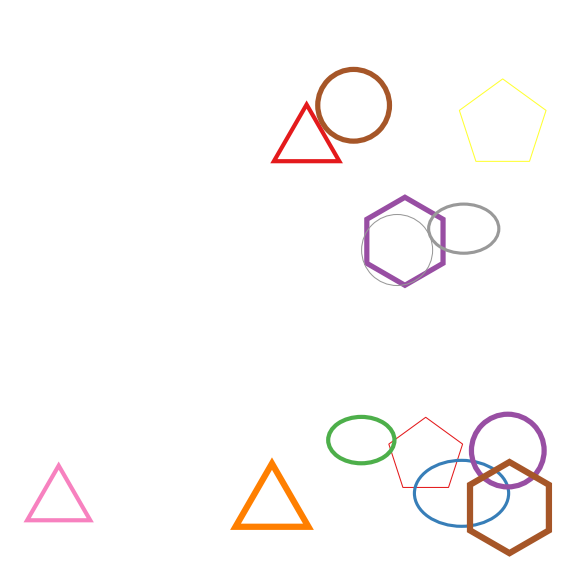[{"shape": "pentagon", "thickness": 0.5, "radius": 0.34, "center": [0.737, 0.209]}, {"shape": "triangle", "thickness": 2, "radius": 0.33, "center": [0.531, 0.753]}, {"shape": "oval", "thickness": 1.5, "radius": 0.41, "center": [0.799, 0.145]}, {"shape": "oval", "thickness": 2, "radius": 0.29, "center": [0.626, 0.237]}, {"shape": "circle", "thickness": 2.5, "radius": 0.31, "center": [0.879, 0.219]}, {"shape": "hexagon", "thickness": 2.5, "radius": 0.38, "center": [0.701, 0.581]}, {"shape": "triangle", "thickness": 3, "radius": 0.36, "center": [0.471, 0.123]}, {"shape": "pentagon", "thickness": 0.5, "radius": 0.39, "center": [0.87, 0.784]}, {"shape": "circle", "thickness": 2.5, "radius": 0.31, "center": [0.612, 0.817]}, {"shape": "hexagon", "thickness": 3, "radius": 0.39, "center": [0.882, 0.12]}, {"shape": "triangle", "thickness": 2, "radius": 0.32, "center": [0.102, 0.13]}, {"shape": "oval", "thickness": 1.5, "radius": 0.3, "center": [0.803, 0.603]}, {"shape": "circle", "thickness": 0.5, "radius": 0.31, "center": [0.688, 0.566]}]